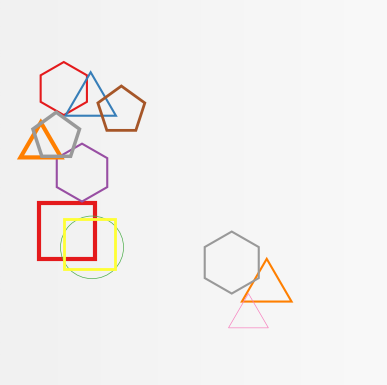[{"shape": "hexagon", "thickness": 1.5, "radius": 0.34, "center": [0.165, 0.77]}, {"shape": "square", "thickness": 3, "radius": 0.36, "center": [0.172, 0.401]}, {"shape": "triangle", "thickness": 1.5, "radius": 0.38, "center": [0.234, 0.737]}, {"shape": "circle", "thickness": 0.5, "radius": 0.41, "center": [0.237, 0.357]}, {"shape": "hexagon", "thickness": 1.5, "radius": 0.38, "center": [0.212, 0.552]}, {"shape": "triangle", "thickness": 3, "radius": 0.3, "center": [0.105, 0.621]}, {"shape": "triangle", "thickness": 1.5, "radius": 0.37, "center": [0.688, 0.254]}, {"shape": "square", "thickness": 2, "radius": 0.33, "center": [0.23, 0.366]}, {"shape": "pentagon", "thickness": 2, "radius": 0.32, "center": [0.313, 0.713]}, {"shape": "triangle", "thickness": 0.5, "radius": 0.3, "center": [0.641, 0.178]}, {"shape": "hexagon", "thickness": 1.5, "radius": 0.4, "center": [0.598, 0.318]}, {"shape": "pentagon", "thickness": 2.5, "radius": 0.32, "center": [0.145, 0.645]}]